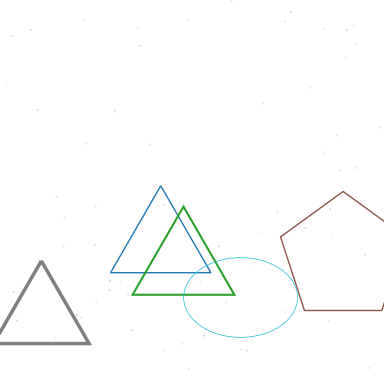[{"shape": "triangle", "thickness": 1, "radius": 0.75, "center": [0.418, 0.367]}, {"shape": "triangle", "thickness": 1.5, "radius": 0.76, "center": [0.477, 0.311]}, {"shape": "pentagon", "thickness": 1, "radius": 0.85, "center": [0.891, 0.332]}, {"shape": "triangle", "thickness": 2.5, "radius": 0.72, "center": [0.107, 0.179]}, {"shape": "oval", "thickness": 0.5, "radius": 0.74, "center": [0.625, 0.227]}]